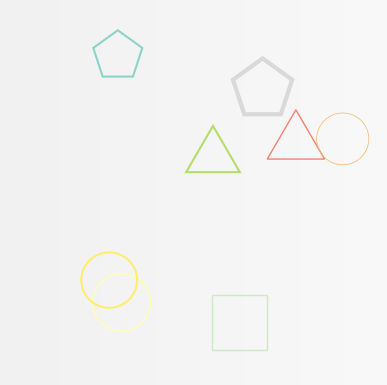[{"shape": "pentagon", "thickness": 1.5, "radius": 0.33, "center": [0.304, 0.855]}, {"shape": "circle", "thickness": 1, "radius": 0.37, "center": [0.314, 0.215]}, {"shape": "triangle", "thickness": 1, "radius": 0.43, "center": [0.764, 0.63]}, {"shape": "circle", "thickness": 0.5, "radius": 0.34, "center": [0.884, 0.639]}, {"shape": "triangle", "thickness": 1.5, "radius": 0.4, "center": [0.55, 0.593]}, {"shape": "pentagon", "thickness": 3, "radius": 0.4, "center": [0.678, 0.768]}, {"shape": "square", "thickness": 1, "radius": 0.35, "center": [0.618, 0.162]}, {"shape": "circle", "thickness": 1.5, "radius": 0.36, "center": [0.282, 0.272]}]